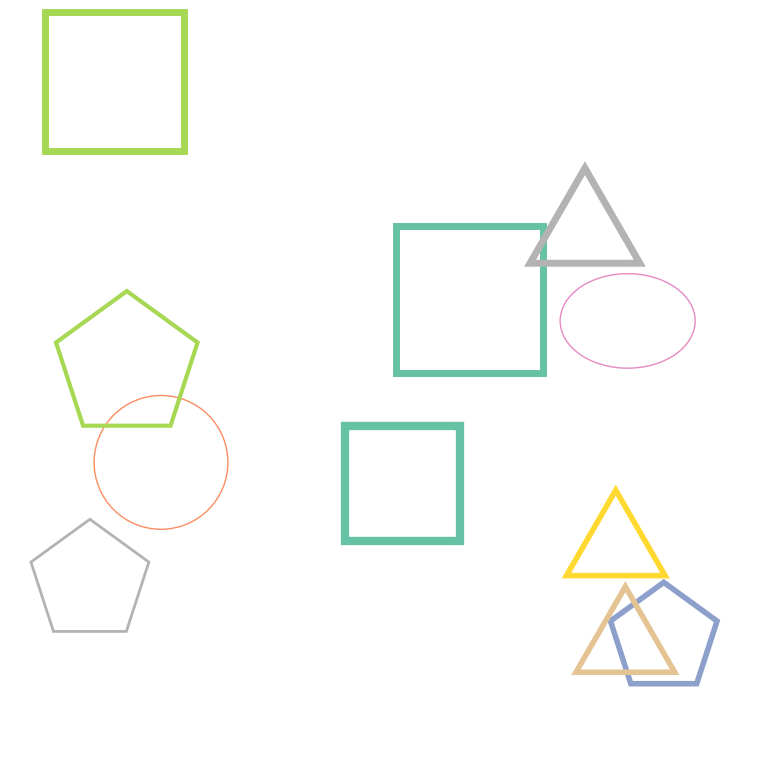[{"shape": "square", "thickness": 2.5, "radius": 0.48, "center": [0.61, 0.612]}, {"shape": "square", "thickness": 3, "radius": 0.37, "center": [0.523, 0.372]}, {"shape": "circle", "thickness": 0.5, "radius": 0.43, "center": [0.209, 0.4]}, {"shape": "pentagon", "thickness": 2, "radius": 0.36, "center": [0.862, 0.171]}, {"shape": "oval", "thickness": 0.5, "radius": 0.44, "center": [0.815, 0.583]}, {"shape": "pentagon", "thickness": 1.5, "radius": 0.48, "center": [0.165, 0.525]}, {"shape": "square", "thickness": 2.5, "radius": 0.45, "center": [0.148, 0.894]}, {"shape": "triangle", "thickness": 2, "radius": 0.37, "center": [0.8, 0.289]}, {"shape": "triangle", "thickness": 2, "radius": 0.37, "center": [0.812, 0.164]}, {"shape": "triangle", "thickness": 2.5, "radius": 0.41, "center": [0.76, 0.699]}, {"shape": "pentagon", "thickness": 1, "radius": 0.4, "center": [0.117, 0.245]}]